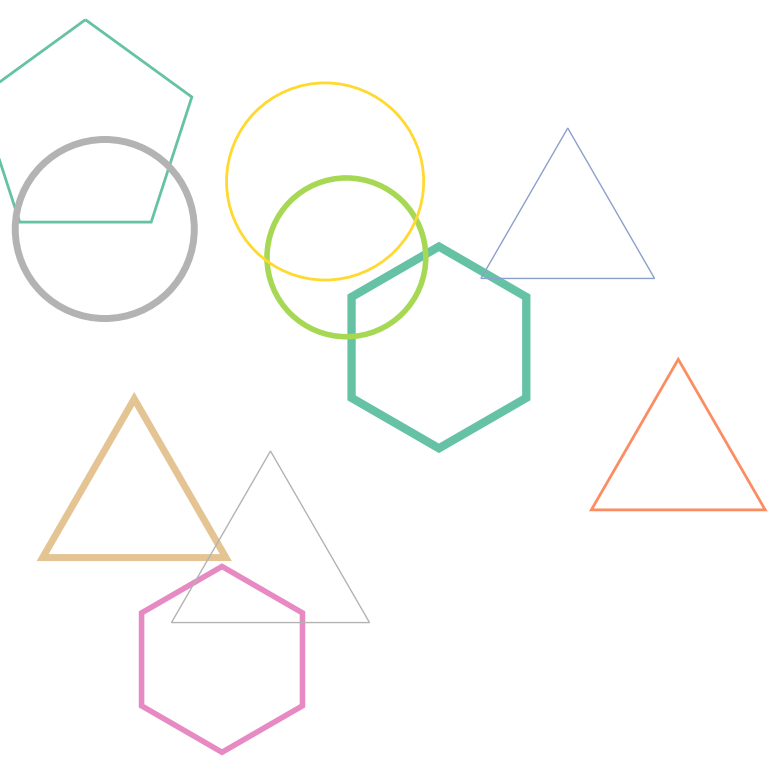[{"shape": "hexagon", "thickness": 3, "radius": 0.66, "center": [0.57, 0.549]}, {"shape": "pentagon", "thickness": 1, "radius": 0.73, "center": [0.111, 0.829]}, {"shape": "triangle", "thickness": 1, "radius": 0.65, "center": [0.881, 0.403]}, {"shape": "triangle", "thickness": 0.5, "radius": 0.65, "center": [0.737, 0.703]}, {"shape": "hexagon", "thickness": 2, "radius": 0.6, "center": [0.288, 0.144]}, {"shape": "circle", "thickness": 2, "radius": 0.52, "center": [0.45, 0.666]}, {"shape": "circle", "thickness": 1, "radius": 0.64, "center": [0.422, 0.764]}, {"shape": "triangle", "thickness": 2.5, "radius": 0.69, "center": [0.174, 0.345]}, {"shape": "circle", "thickness": 2.5, "radius": 0.58, "center": [0.136, 0.703]}, {"shape": "triangle", "thickness": 0.5, "radius": 0.74, "center": [0.351, 0.266]}]